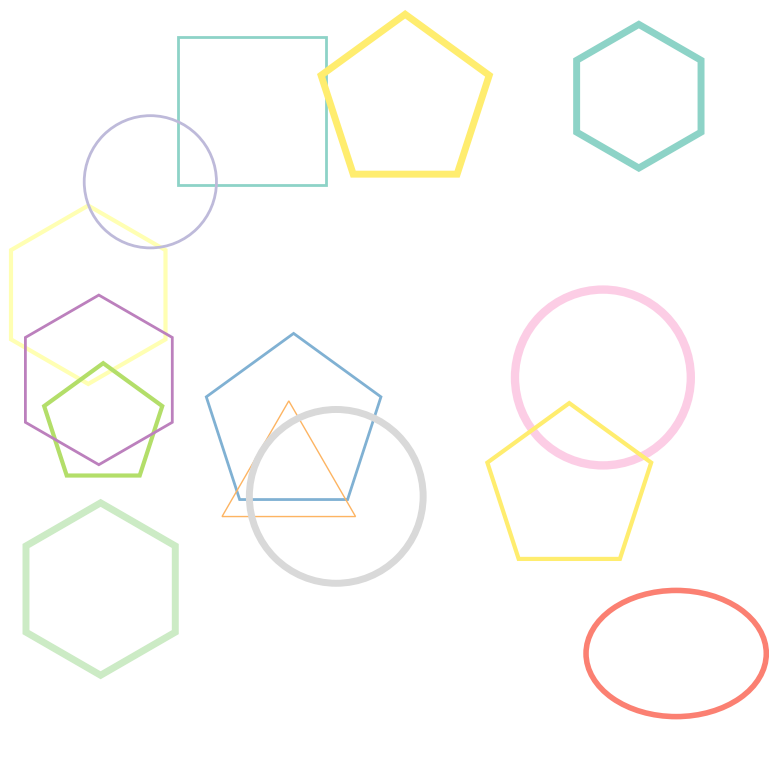[{"shape": "square", "thickness": 1, "radius": 0.48, "center": [0.327, 0.856]}, {"shape": "hexagon", "thickness": 2.5, "radius": 0.47, "center": [0.83, 0.875]}, {"shape": "hexagon", "thickness": 1.5, "radius": 0.58, "center": [0.115, 0.617]}, {"shape": "circle", "thickness": 1, "radius": 0.43, "center": [0.195, 0.764]}, {"shape": "oval", "thickness": 2, "radius": 0.59, "center": [0.878, 0.151]}, {"shape": "pentagon", "thickness": 1, "radius": 0.6, "center": [0.381, 0.448]}, {"shape": "triangle", "thickness": 0.5, "radius": 0.5, "center": [0.375, 0.379]}, {"shape": "pentagon", "thickness": 1.5, "radius": 0.4, "center": [0.134, 0.448]}, {"shape": "circle", "thickness": 3, "radius": 0.57, "center": [0.783, 0.51]}, {"shape": "circle", "thickness": 2.5, "radius": 0.56, "center": [0.437, 0.355]}, {"shape": "hexagon", "thickness": 1, "radius": 0.55, "center": [0.128, 0.507]}, {"shape": "hexagon", "thickness": 2.5, "radius": 0.56, "center": [0.131, 0.235]}, {"shape": "pentagon", "thickness": 1.5, "radius": 0.56, "center": [0.739, 0.365]}, {"shape": "pentagon", "thickness": 2.5, "radius": 0.57, "center": [0.526, 0.867]}]